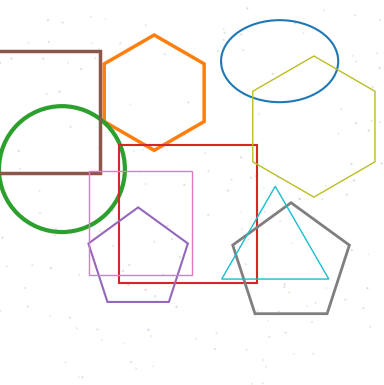[{"shape": "oval", "thickness": 1.5, "radius": 0.76, "center": [0.726, 0.841]}, {"shape": "hexagon", "thickness": 2.5, "radius": 0.75, "center": [0.4, 0.759]}, {"shape": "circle", "thickness": 3, "radius": 0.82, "center": [0.161, 0.561]}, {"shape": "square", "thickness": 1.5, "radius": 0.89, "center": [0.488, 0.444]}, {"shape": "pentagon", "thickness": 1.5, "radius": 0.68, "center": [0.359, 0.326]}, {"shape": "square", "thickness": 2.5, "radius": 0.8, "center": [0.101, 0.709]}, {"shape": "square", "thickness": 1, "radius": 0.67, "center": [0.366, 0.42]}, {"shape": "pentagon", "thickness": 2, "radius": 0.8, "center": [0.756, 0.314]}, {"shape": "hexagon", "thickness": 1, "radius": 0.92, "center": [0.815, 0.671]}, {"shape": "triangle", "thickness": 1, "radius": 0.8, "center": [0.715, 0.355]}]